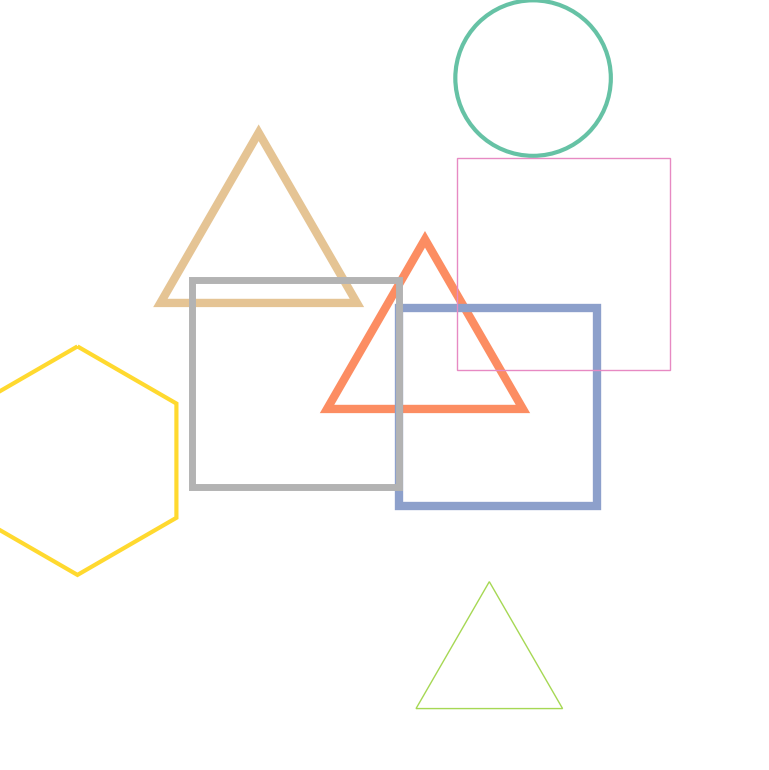[{"shape": "circle", "thickness": 1.5, "radius": 0.5, "center": [0.692, 0.899]}, {"shape": "triangle", "thickness": 3, "radius": 0.73, "center": [0.552, 0.542]}, {"shape": "square", "thickness": 3, "radius": 0.64, "center": [0.646, 0.471]}, {"shape": "square", "thickness": 0.5, "radius": 0.69, "center": [0.732, 0.657]}, {"shape": "triangle", "thickness": 0.5, "radius": 0.55, "center": [0.635, 0.135]}, {"shape": "hexagon", "thickness": 1.5, "radius": 0.74, "center": [0.101, 0.402]}, {"shape": "triangle", "thickness": 3, "radius": 0.74, "center": [0.336, 0.68]}, {"shape": "square", "thickness": 2.5, "radius": 0.67, "center": [0.384, 0.502]}]